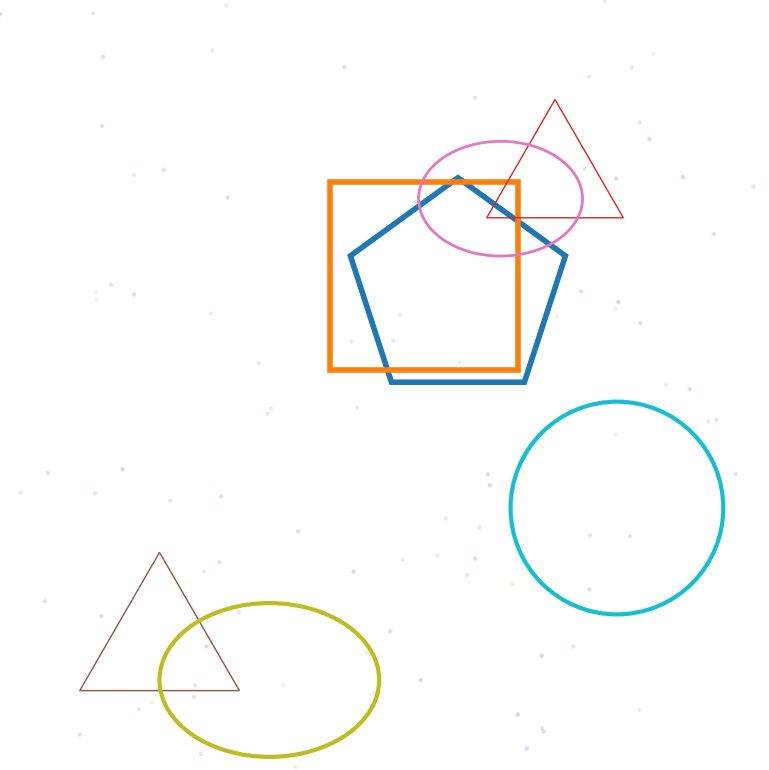[{"shape": "pentagon", "thickness": 2, "radius": 0.73, "center": [0.595, 0.622]}, {"shape": "square", "thickness": 2, "radius": 0.61, "center": [0.55, 0.641]}, {"shape": "triangle", "thickness": 0.5, "radius": 0.51, "center": [0.721, 0.768]}, {"shape": "triangle", "thickness": 0.5, "radius": 0.6, "center": [0.207, 0.163]}, {"shape": "oval", "thickness": 1, "radius": 0.53, "center": [0.65, 0.742]}, {"shape": "oval", "thickness": 1.5, "radius": 0.71, "center": [0.35, 0.117]}, {"shape": "circle", "thickness": 1.5, "radius": 0.69, "center": [0.801, 0.34]}]